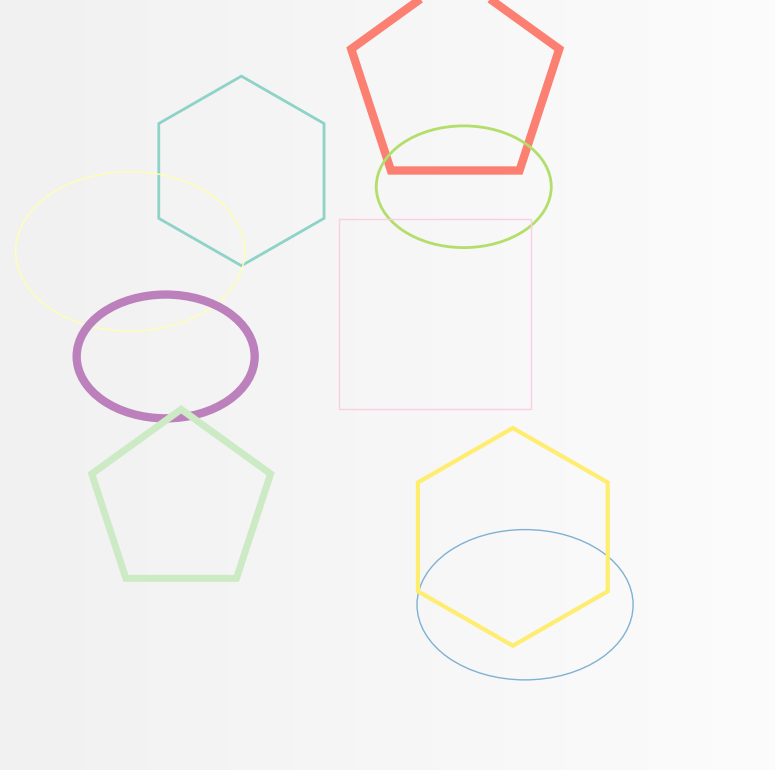[{"shape": "hexagon", "thickness": 1, "radius": 0.62, "center": [0.311, 0.778]}, {"shape": "oval", "thickness": 0.5, "radius": 0.74, "center": [0.168, 0.674]}, {"shape": "pentagon", "thickness": 3, "radius": 0.71, "center": [0.587, 0.893]}, {"shape": "oval", "thickness": 0.5, "radius": 0.7, "center": [0.677, 0.215]}, {"shape": "oval", "thickness": 1, "radius": 0.56, "center": [0.598, 0.757]}, {"shape": "square", "thickness": 0.5, "radius": 0.62, "center": [0.562, 0.592]}, {"shape": "oval", "thickness": 3, "radius": 0.57, "center": [0.214, 0.537]}, {"shape": "pentagon", "thickness": 2.5, "radius": 0.61, "center": [0.234, 0.347]}, {"shape": "hexagon", "thickness": 1.5, "radius": 0.71, "center": [0.662, 0.303]}]